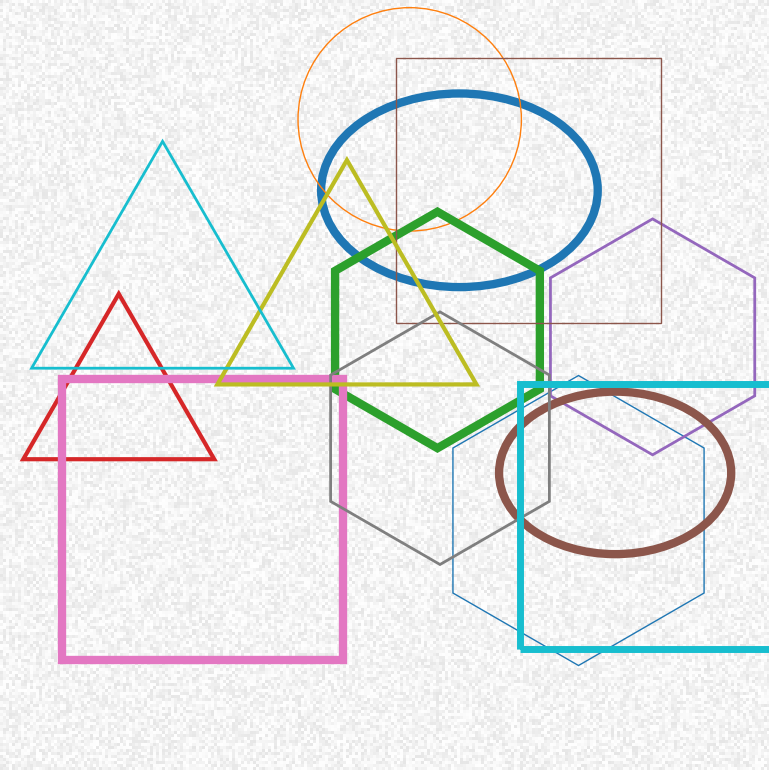[{"shape": "hexagon", "thickness": 0.5, "radius": 0.94, "center": [0.751, 0.324]}, {"shape": "oval", "thickness": 3, "radius": 0.9, "center": [0.597, 0.753]}, {"shape": "circle", "thickness": 0.5, "radius": 0.73, "center": [0.532, 0.845]}, {"shape": "hexagon", "thickness": 3, "radius": 0.77, "center": [0.568, 0.571]}, {"shape": "triangle", "thickness": 1.5, "radius": 0.72, "center": [0.154, 0.475]}, {"shape": "hexagon", "thickness": 1, "radius": 0.77, "center": [0.848, 0.563]}, {"shape": "square", "thickness": 0.5, "radius": 0.86, "center": [0.686, 0.753]}, {"shape": "oval", "thickness": 3, "radius": 0.75, "center": [0.799, 0.386]}, {"shape": "square", "thickness": 3, "radius": 0.91, "center": [0.263, 0.325]}, {"shape": "hexagon", "thickness": 1, "radius": 0.82, "center": [0.571, 0.431]}, {"shape": "triangle", "thickness": 1.5, "radius": 0.97, "center": [0.451, 0.598]}, {"shape": "square", "thickness": 2.5, "radius": 0.86, "center": [0.847, 0.329]}, {"shape": "triangle", "thickness": 1, "radius": 0.98, "center": [0.211, 0.62]}]